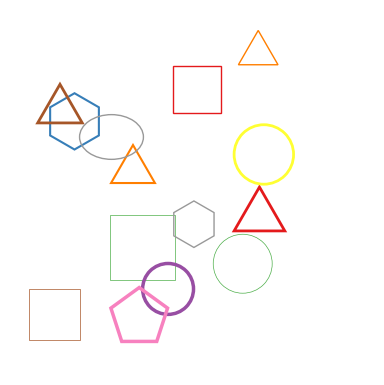[{"shape": "square", "thickness": 1, "radius": 0.31, "center": [0.512, 0.767]}, {"shape": "triangle", "thickness": 2, "radius": 0.38, "center": [0.674, 0.438]}, {"shape": "hexagon", "thickness": 1.5, "radius": 0.37, "center": [0.194, 0.685]}, {"shape": "square", "thickness": 0.5, "radius": 0.42, "center": [0.369, 0.357]}, {"shape": "circle", "thickness": 0.5, "radius": 0.38, "center": [0.63, 0.315]}, {"shape": "circle", "thickness": 2.5, "radius": 0.33, "center": [0.437, 0.25]}, {"shape": "triangle", "thickness": 1, "radius": 0.3, "center": [0.671, 0.862]}, {"shape": "triangle", "thickness": 1.5, "radius": 0.33, "center": [0.345, 0.558]}, {"shape": "circle", "thickness": 2, "radius": 0.39, "center": [0.685, 0.599]}, {"shape": "square", "thickness": 0.5, "radius": 0.33, "center": [0.142, 0.182]}, {"shape": "triangle", "thickness": 2, "radius": 0.33, "center": [0.156, 0.714]}, {"shape": "pentagon", "thickness": 2.5, "radius": 0.39, "center": [0.362, 0.176]}, {"shape": "oval", "thickness": 1, "radius": 0.41, "center": [0.29, 0.644]}, {"shape": "hexagon", "thickness": 1, "radius": 0.3, "center": [0.504, 0.418]}]